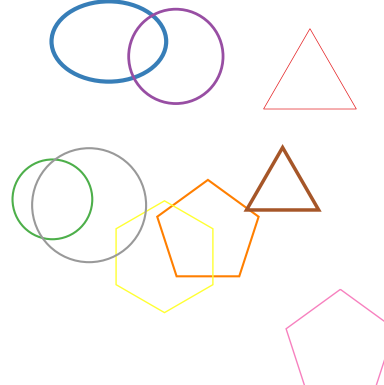[{"shape": "triangle", "thickness": 0.5, "radius": 0.7, "center": [0.805, 0.786]}, {"shape": "oval", "thickness": 3, "radius": 0.74, "center": [0.283, 0.892]}, {"shape": "circle", "thickness": 1.5, "radius": 0.52, "center": [0.136, 0.482]}, {"shape": "circle", "thickness": 2, "radius": 0.61, "center": [0.457, 0.854]}, {"shape": "pentagon", "thickness": 1.5, "radius": 0.69, "center": [0.54, 0.394]}, {"shape": "hexagon", "thickness": 1, "radius": 0.73, "center": [0.427, 0.333]}, {"shape": "triangle", "thickness": 2.5, "radius": 0.54, "center": [0.734, 0.509]}, {"shape": "pentagon", "thickness": 1, "radius": 0.74, "center": [0.884, 0.1]}, {"shape": "circle", "thickness": 1.5, "radius": 0.74, "center": [0.231, 0.467]}]